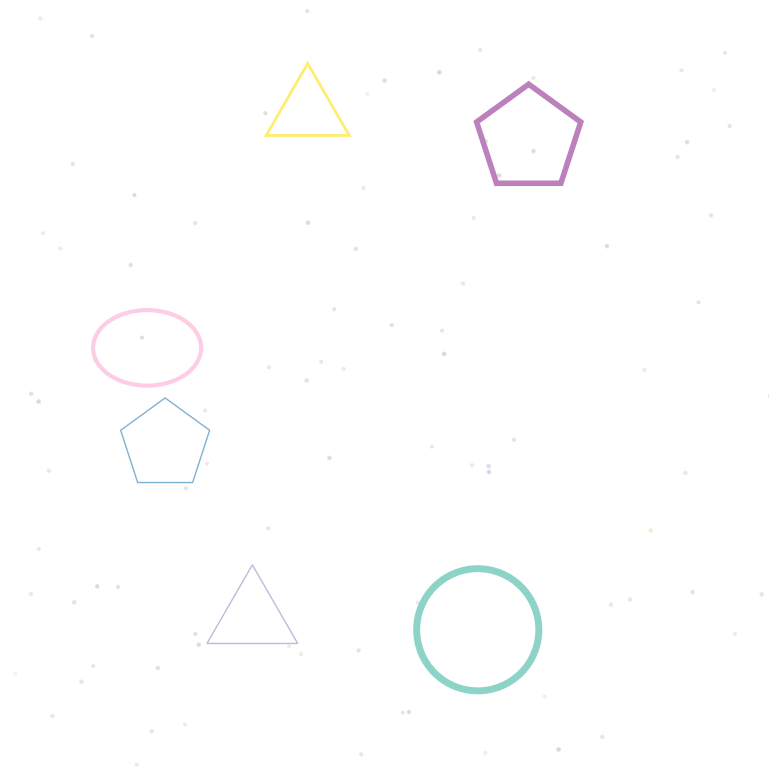[{"shape": "circle", "thickness": 2.5, "radius": 0.4, "center": [0.62, 0.182]}, {"shape": "triangle", "thickness": 0.5, "radius": 0.34, "center": [0.328, 0.198]}, {"shape": "pentagon", "thickness": 0.5, "radius": 0.3, "center": [0.214, 0.422]}, {"shape": "oval", "thickness": 1.5, "radius": 0.35, "center": [0.191, 0.548]}, {"shape": "pentagon", "thickness": 2, "radius": 0.36, "center": [0.687, 0.82]}, {"shape": "triangle", "thickness": 1, "radius": 0.31, "center": [0.4, 0.855]}]